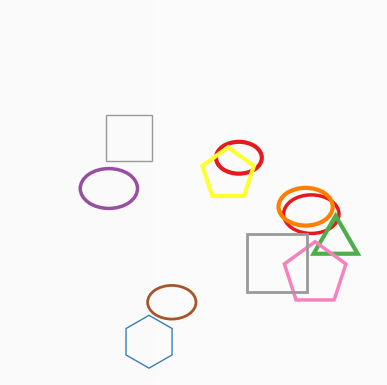[{"shape": "oval", "thickness": 2.5, "radius": 0.36, "center": [0.803, 0.444]}, {"shape": "oval", "thickness": 3, "radius": 0.3, "center": [0.617, 0.59]}, {"shape": "hexagon", "thickness": 1, "radius": 0.34, "center": [0.385, 0.112]}, {"shape": "triangle", "thickness": 3, "radius": 0.33, "center": [0.866, 0.374]}, {"shape": "oval", "thickness": 2.5, "radius": 0.37, "center": [0.281, 0.51]}, {"shape": "oval", "thickness": 3, "radius": 0.35, "center": [0.789, 0.463]}, {"shape": "pentagon", "thickness": 3, "radius": 0.35, "center": [0.589, 0.548]}, {"shape": "oval", "thickness": 2, "radius": 0.31, "center": [0.443, 0.215]}, {"shape": "pentagon", "thickness": 2.5, "radius": 0.42, "center": [0.813, 0.289]}, {"shape": "square", "thickness": 2, "radius": 0.38, "center": [0.715, 0.317]}, {"shape": "square", "thickness": 1, "radius": 0.3, "center": [0.332, 0.641]}]